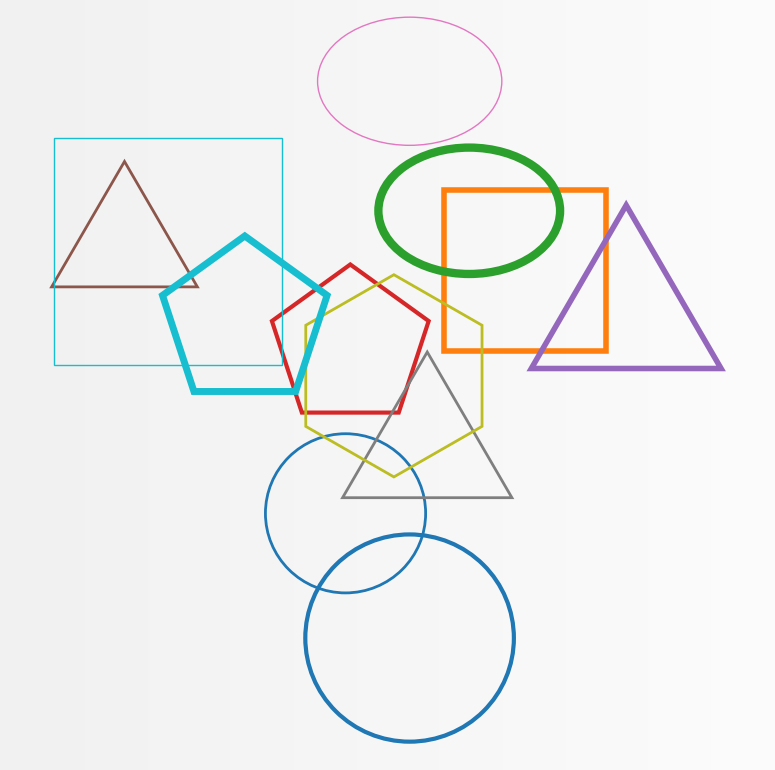[{"shape": "circle", "thickness": 1.5, "radius": 0.67, "center": [0.529, 0.171]}, {"shape": "circle", "thickness": 1, "radius": 0.52, "center": [0.446, 0.333]}, {"shape": "square", "thickness": 2, "radius": 0.52, "center": [0.677, 0.648]}, {"shape": "oval", "thickness": 3, "radius": 0.59, "center": [0.605, 0.726]}, {"shape": "pentagon", "thickness": 1.5, "radius": 0.53, "center": [0.452, 0.55]}, {"shape": "triangle", "thickness": 2, "radius": 0.71, "center": [0.808, 0.592]}, {"shape": "triangle", "thickness": 1, "radius": 0.54, "center": [0.161, 0.682]}, {"shape": "oval", "thickness": 0.5, "radius": 0.59, "center": [0.529, 0.894]}, {"shape": "triangle", "thickness": 1, "radius": 0.63, "center": [0.551, 0.417]}, {"shape": "hexagon", "thickness": 1, "radius": 0.66, "center": [0.508, 0.512]}, {"shape": "pentagon", "thickness": 2.5, "radius": 0.56, "center": [0.316, 0.582]}, {"shape": "square", "thickness": 0.5, "radius": 0.74, "center": [0.217, 0.673]}]